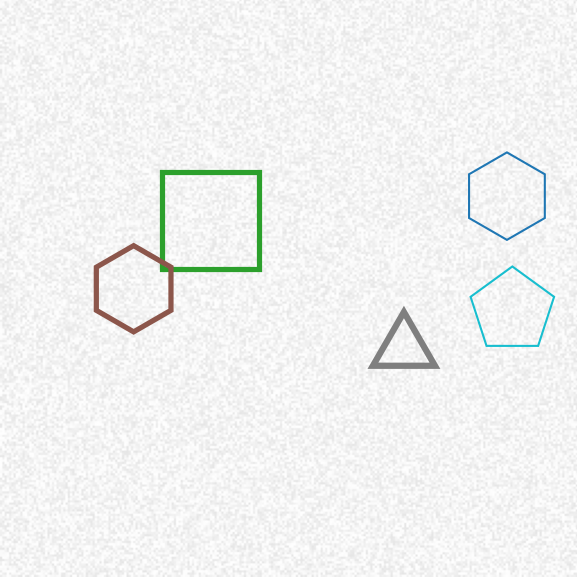[{"shape": "hexagon", "thickness": 1, "radius": 0.38, "center": [0.878, 0.66]}, {"shape": "square", "thickness": 2.5, "radius": 0.42, "center": [0.364, 0.618]}, {"shape": "hexagon", "thickness": 2.5, "radius": 0.37, "center": [0.231, 0.499]}, {"shape": "triangle", "thickness": 3, "radius": 0.31, "center": [0.699, 0.397]}, {"shape": "pentagon", "thickness": 1, "radius": 0.38, "center": [0.887, 0.462]}]